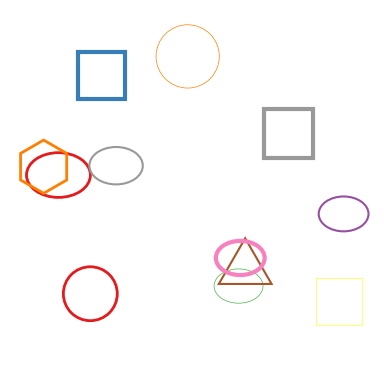[{"shape": "oval", "thickness": 2, "radius": 0.41, "center": [0.152, 0.545]}, {"shape": "circle", "thickness": 2, "radius": 0.35, "center": [0.235, 0.237]}, {"shape": "square", "thickness": 3, "radius": 0.3, "center": [0.263, 0.804]}, {"shape": "oval", "thickness": 0.5, "radius": 0.32, "center": [0.62, 0.257]}, {"shape": "oval", "thickness": 1.5, "radius": 0.32, "center": [0.892, 0.444]}, {"shape": "hexagon", "thickness": 2, "radius": 0.35, "center": [0.113, 0.567]}, {"shape": "circle", "thickness": 0.5, "radius": 0.41, "center": [0.487, 0.853]}, {"shape": "square", "thickness": 0.5, "radius": 0.3, "center": [0.88, 0.217]}, {"shape": "triangle", "thickness": 1.5, "radius": 0.4, "center": [0.637, 0.302]}, {"shape": "oval", "thickness": 3, "radius": 0.32, "center": [0.624, 0.33]}, {"shape": "square", "thickness": 3, "radius": 0.32, "center": [0.749, 0.652]}, {"shape": "oval", "thickness": 1.5, "radius": 0.35, "center": [0.302, 0.57]}]